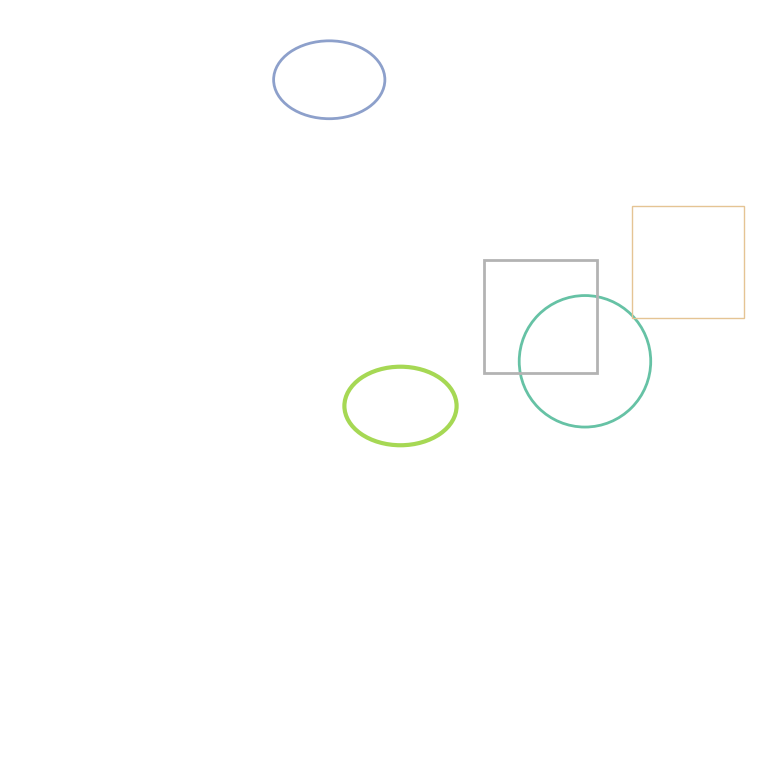[{"shape": "circle", "thickness": 1, "radius": 0.43, "center": [0.76, 0.531]}, {"shape": "oval", "thickness": 1, "radius": 0.36, "center": [0.428, 0.896]}, {"shape": "oval", "thickness": 1.5, "radius": 0.36, "center": [0.52, 0.473]}, {"shape": "square", "thickness": 0.5, "radius": 0.36, "center": [0.893, 0.66]}, {"shape": "square", "thickness": 1, "radius": 0.37, "center": [0.702, 0.589]}]